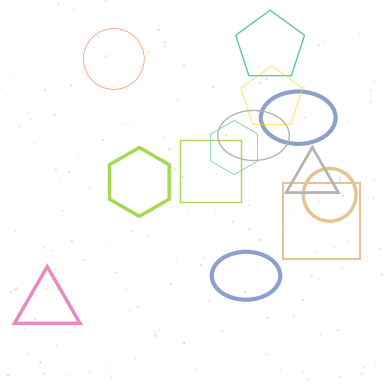[{"shape": "hexagon", "thickness": 0.5, "radius": 0.35, "center": [0.608, 0.617]}, {"shape": "pentagon", "thickness": 1, "radius": 0.47, "center": [0.702, 0.879]}, {"shape": "circle", "thickness": 0.5, "radius": 0.4, "center": [0.296, 0.847]}, {"shape": "oval", "thickness": 3, "radius": 0.49, "center": [0.775, 0.694]}, {"shape": "oval", "thickness": 3, "radius": 0.44, "center": [0.639, 0.284]}, {"shape": "triangle", "thickness": 2.5, "radius": 0.49, "center": [0.123, 0.209]}, {"shape": "hexagon", "thickness": 2.5, "radius": 0.45, "center": [0.362, 0.527]}, {"shape": "square", "thickness": 1, "radius": 0.4, "center": [0.546, 0.556]}, {"shape": "pentagon", "thickness": 0.5, "radius": 0.42, "center": [0.706, 0.745]}, {"shape": "square", "thickness": 1.5, "radius": 0.5, "center": [0.834, 0.426]}, {"shape": "circle", "thickness": 2.5, "radius": 0.34, "center": [0.856, 0.494]}, {"shape": "oval", "thickness": 1, "radius": 0.46, "center": [0.659, 0.648]}, {"shape": "triangle", "thickness": 2, "radius": 0.39, "center": [0.811, 0.539]}]